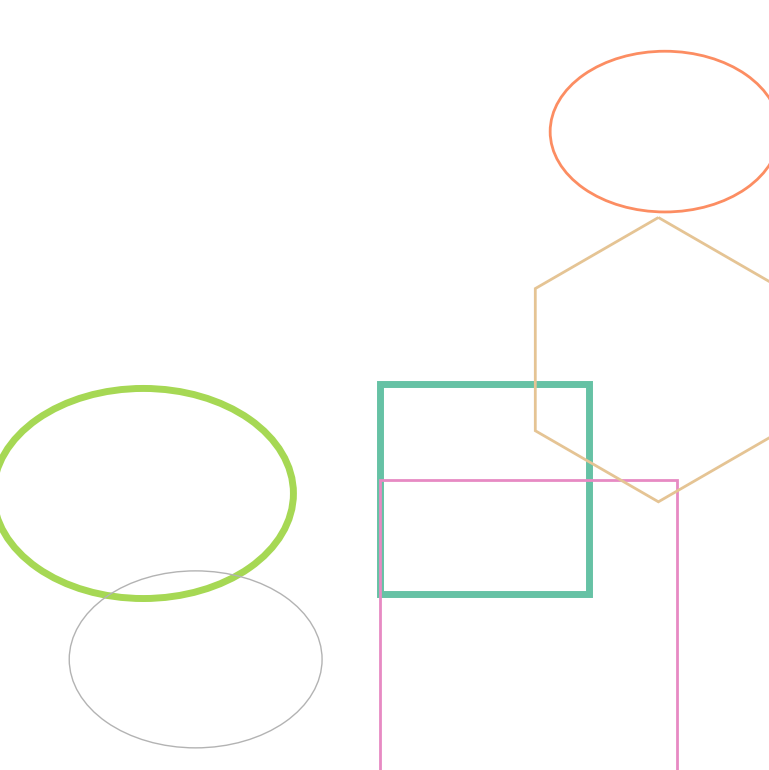[{"shape": "square", "thickness": 2.5, "radius": 0.68, "center": [0.629, 0.365]}, {"shape": "oval", "thickness": 1, "radius": 0.75, "center": [0.864, 0.829]}, {"shape": "square", "thickness": 1, "radius": 0.97, "center": [0.686, 0.183]}, {"shape": "oval", "thickness": 2.5, "radius": 0.97, "center": [0.186, 0.359]}, {"shape": "hexagon", "thickness": 1, "radius": 0.92, "center": [0.855, 0.533]}, {"shape": "oval", "thickness": 0.5, "radius": 0.82, "center": [0.254, 0.144]}]